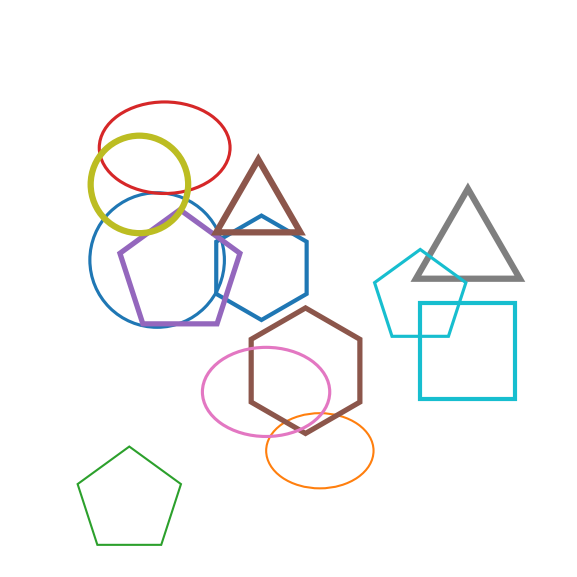[{"shape": "hexagon", "thickness": 2, "radius": 0.45, "center": [0.453, 0.535]}, {"shape": "circle", "thickness": 1.5, "radius": 0.58, "center": [0.272, 0.549]}, {"shape": "oval", "thickness": 1, "radius": 0.46, "center": [0.554, 0.219]}, {"shape": "pentagon", "thickness": 1, "radius": 0.47, "center": [0.224, 0.132]}, {"shape": "oval", "thickness": 1.5, "radius": 0.57, "center": [0.285, 0.743]}, {"shape": "pentagon", "thickness": 2.5, "radius": 0.55, "center": [0.312, 0.527]}, {"shape": "triangle", "thickness": 3, "radius": 0.42, "center": [0.447, 0.639]}, {"shape": "hexagon", "thickness": 2.5, "radius": 0.54, "center": [0.529, 0.357]}, {"shape": "oval", "thickness": 1.5, "radius": 0.55, "center": [0.461, 0.32]}, {"shape": "triangle", "thickness": 3, "radius": 0.52, "center": [0.81, 0.568]}, {"shape": "circle", "thickness": 3, "radius": 0.42, "center": [0.241, 0.68]}, {"shape": "pentagon", "thickness": 1.5, "radius": 0.42, "center": [0.728, 0.484]}, {"shape": "square", "thickness": 2, "radius": 0.41, "center": [0.81, 0.391]}]